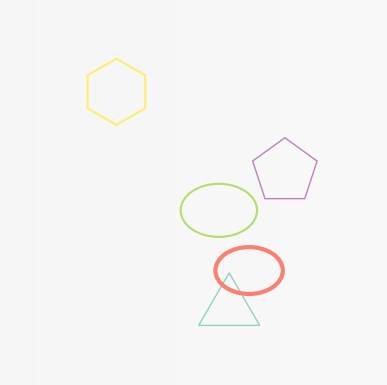[{"shape": "triangle", "thickness": 1, "radius": 0.45, "center": [0.591, 0.2]}, {"shape": "oval", "thickness": 3, "radius": 0.43, "center": [0.643, 0.297]}, {"shape": "oval", "thickness": 1.5, "radius": 0.49, "center": [0.565, 0.454]}, {"shape": "pentagon", "thickness": 1, "radius": 0.44, "center": [0.735, 0.555]}, {"shape": "hexagon", "thickness": 1.5, "radius": 0.43, "center": [0.3, 0.762]}]